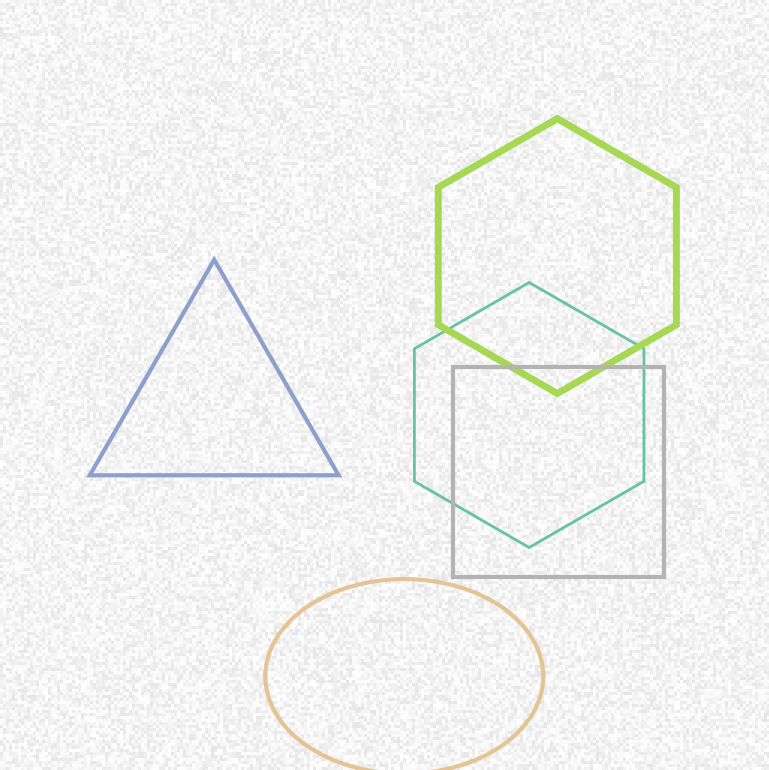[{"shape": "hexagon", "thickness": 1, "radius": 0.86, "center": [0.687, 0.461]}, {"shape": "triangle", "thickness": 1.5, "radius": 0.93, "center": [0.278, 0.476]}, {"shape": "hexagon", "thickness": 2.5, "radius": 0.89, "center": [0.724, 0.667]}, {"shape": "oval", "thickness": 1.5, "radius": 0.9, "center": [0.525, 0.122]}, {"shape": "square", "thickness": 1.5, "radius": 0.68, "center": [0.725, 0.387]}]